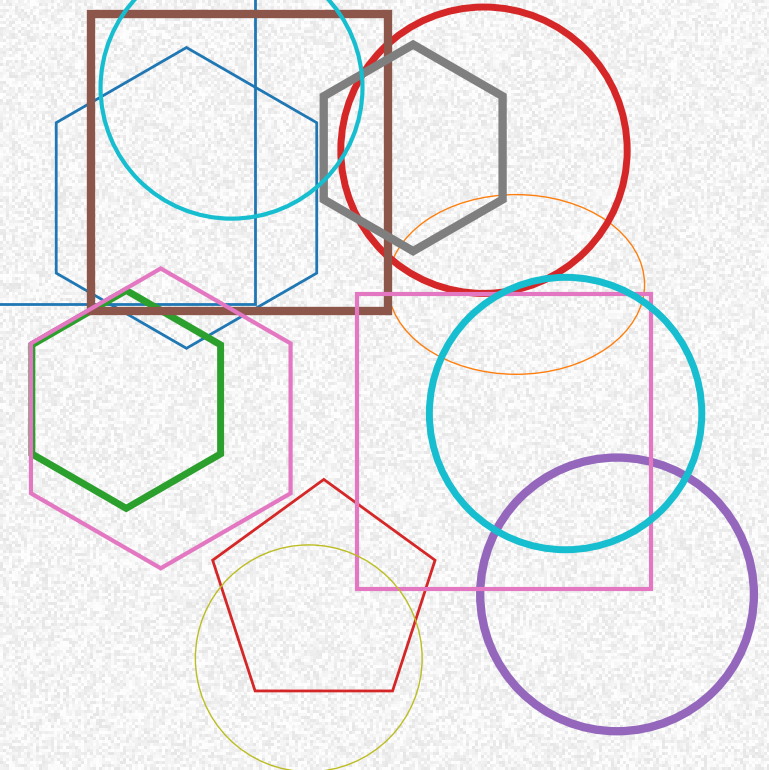[{"shape": "hexagon", "thickness": 1, "radius": 0.98, "center": [0.242, 0.743]}, {"shape": "square", "thickness": 1, "radius": 1.0, "center": [0.131, 0.805]}, {"shape": "oval", "thickness": 0.5, "radius": 0.83, "center": [0.67, 0.631]}, {"shape": "hexagon", "thickness": 2.5, "radius": 0.71, "center": [0.164, 0.481]}, {"shape": "circle", "thickness": 2.5, "radius": 0.93, "center": [0.629, 0.805]}, {"shape": "pentagon", "thickness": 1, "radius": 0.76, "center": [0.421, 0.226]}, {"shape": "circle", "thickness": 3, "radius": 0.89, "center": [0.801, 0.228]}, {"shape": "square", "thickness": 3, "radius": 0.96, "center": [0.311, 0.789]}, {"shape": "hexagon", "thickness": 1.5, "radius": 0.97, "center": [0.209, 0.457]}, {"shape": "square", "thickness": 1.5, "radius": 0.96, "center": [0.654, 0.426]}, {"shape": "hexagon", "thickness": 3, "radius": 0.67, "center": [0.537, 0.808]}, {"shape": "circle", "thickness": 0.5, "radius": 0.74, "center": [0.401, 0.145]}, {"shape": "circle", "thickness": 1.5, "radius": 0.85, "center": [0.301, 0.886]}, {"shape": "circle", "thickness": 2.5, "radius": 0.88, "center": [0.735, 0.463]}]